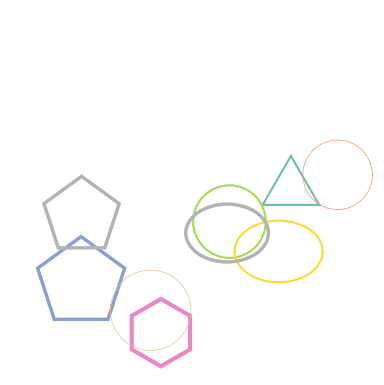[{"shape": "triangle", "thickness": 1.5, "radius": 0.42, "center": [0.756, 0.51]}, {"shape": "circle", "thickness": 0.5, "radius": 0.45, "center": [0.877, 0.546]}, {"shape": "pentagon", "thickness": 2.5, "radius": 0.59, "center": [0.211, 0.267]}, {"shape": "hexagon", "thickness": 3, "radius": 0.44, "center": [0.418, 0.136]}, {"shape": "circle", "thickness": 1.5, "radius": 0.47, "center": [0.596, 0.424]}, {"shape": "oval", "thickness": 1.5, "radius": 0.57, "center": [0.724, 0.347]}, {"shape": "circle", "thickness": 0.5, "radius": 0.52, "center": [0.391, 0.194]}, {"shape": "oval", "thickness": 2.5, "radius": 0.54, "center": [0.59, 0.395]}, {"shape": "pentagon", "thickness": 2.5, "radius": 0.51, "center": [0.212, 0.439]}]